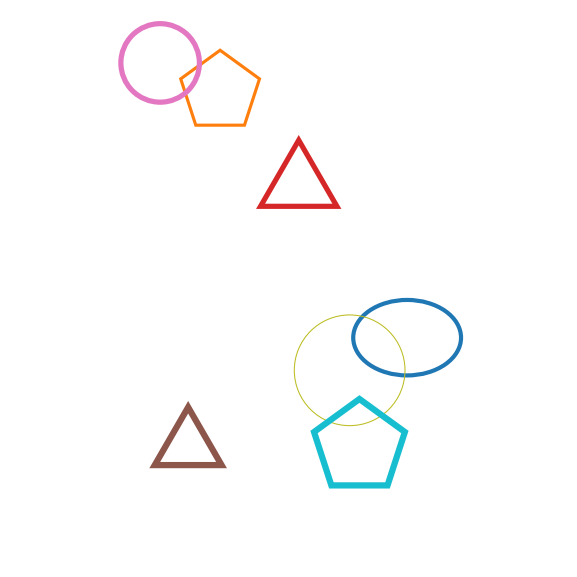[{"shape": "oval", "thickness": 2, "radius": 0.47, "center": [0.705, 0.414]}, {"shape": "pentagon", "thickness": 1.5, "radius": 0.36, "center": [0.381, 0.84]}, {"shape": "triangle", "thickness": 2.5, "radius": 0.38, "center": [0.517, 0.68]}, {"shape": "triangle", "thickness": 3, "radius": 0.33, "center": [0.326, 0.227]}, {"shape": "circle", "thickness": 2.5, "radius": 0.34, "center": [0.277, 0.89]}, {"shape": "circle", "thickness": 0.5, "radius": 0.48, "center": [0.605, 0.358]}, {"shape": "pentagon", "thickness": 3, "radius": 0.41, "center": [0.622, 0.226]}]